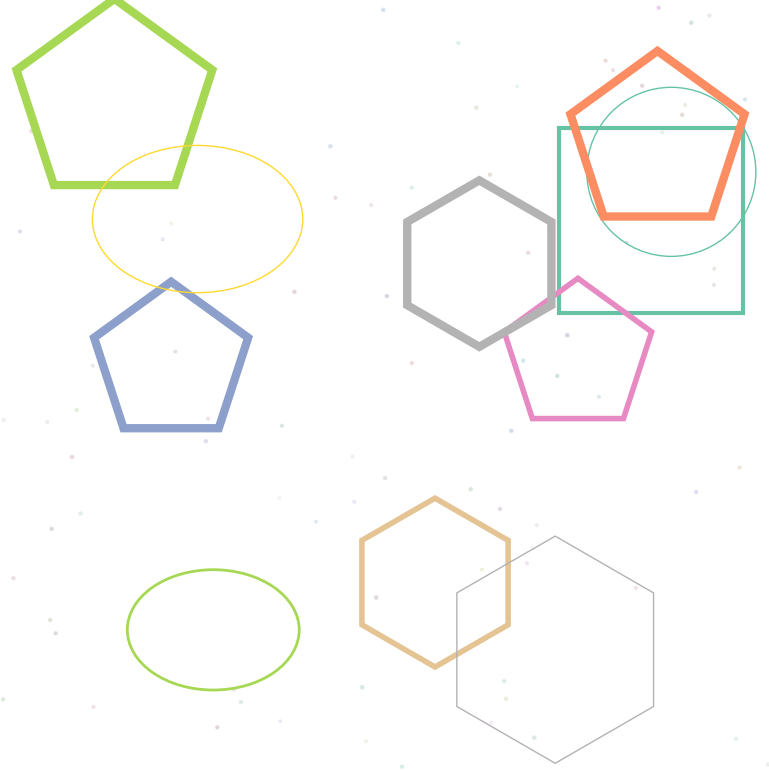[{"shape": "square", "thickness": 1.5, "radius": 0.6, "center": [0.846, 0.714]}, {"shape": "circle", "thickness": 0.5, "radius": 0.55, "center": [0.872, 0.777]}, {"shape": "pentagon", "thickness": 3, "radius": 0.59, "center": [0.854, 0.815]}, {"shape": "pentagon", "thickness": 3, "radius": 0.53, "center": [0.222, 0.529]}, {"shape": "pentagon", "thickness": 2, "radius": 0.5, "center": [0.751, 0.538]}, {"shape": "oval", "thickness": 1, "radius": 0.56, "center": [0.277, 0.182]}, {"shape": "pentagon", "thickness": 3, "radius": 0.67, "center": [0.149, 0.868]}, {"shape": "oval", "thickness": 0.5, "radius": 0.68, "center": [0.257, 0.715]}, {"shape": "hexagon", "thickness": 2, "radius": 0.55, "center": [0.565, 0.243]}, {"shape": "hexagon", "thickness": 3, "radius": 0.54, "center": [0.622, 0.658]}, {"shape": "hexagon", "thickness": 0.5, "radius": 0.74, "center": [0.721, 0.156]}]